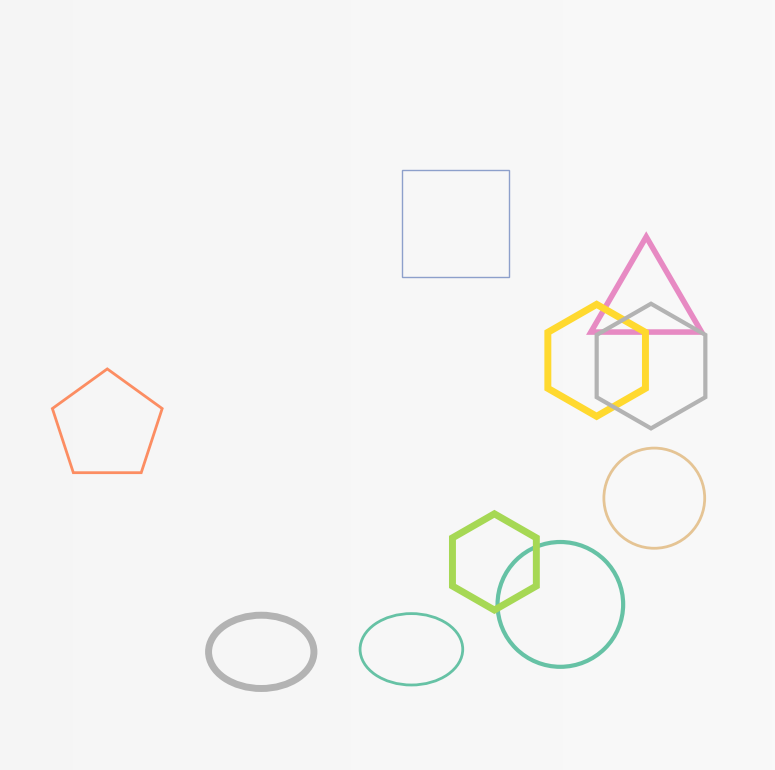[{"shape": "circle", "thickness": 1.5, "radius": 0.41, "center": [0.723, 0.215]}, {"shape": "oval", "thickness": 1, "radius": 0.33, "center": [0.531, 0.157]}, {"shape": "pentagon", "thickness": 1, "radius": 0.37, "center": [0.138, 0.446]}, {"shape": "square", "thickness": 0.5, "radius": 0.35, "center": [0.588, 0.71]}, {"shape": "triangle", "thickness": 2, "radius": 0.41, "center": [0.834, 0.61]}, {"shape": "hexagon", "thickness": 2.5, "radius": 0.31, "center": [0.638, 0.27]}, {"shape": "hexagon", "thickness": 2.5, "radius": 0.36, "center": [0.77, 0.532]}, {"shape": "circle", "thickness": 1, "radius": 0.33, "center": [0.844, 0.353]}, {"shape": "oval", "thickness": 2.5, "radius": 0.34, "center": [0.337, 0.153]}, {"shape": "hexagon", "thickness": 1.5, "radius": 0.4, "center": [0.84, 0.525]}]